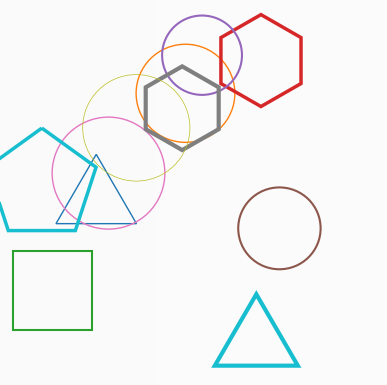[{"shape": "triangle", "thickness": 1, "radius": 0.6, "center": [0.248, 0.479]}, {"shape": "circle", "thickness": 1, "radius": 0.64, "center": [0.479, 0.758]}, {"shape": "square", "thickness": 1.5, "radius": 0.51, "center": [0.136, 0.245]}, {"shape": "hexagon", "thickness": 2.5, "radius": 0.6, "center": [0.673, 0.843]}, {"shape": "circle", "thickness": 1.5, "radius": 0.52, "center": [0.521, 0.857]}, {"shape": "circle", "thickness": 1.5, "radius": 0.53, "center": [0.721, 0.407]}, {"shape": "circle", "thickness": 1, "radius": 0.73, "center": [0.28, 0.55]}, {"shape": "hexagon", "thickness": 3, "radius": 0.54, "center": [0.47, 0.719]}, {"shape": "circle", "thickness": 0.5, "radius": 0.69, "center": [0.352, 0.668]}, {"shape": "pentagon", "thickness": 2.5, "radius": 0.74, "center": [0.108, 0.52]}, {"shape": "triangle", "thickness": 3, "radius": 0.62, "center": [0.661, 0.112]}]